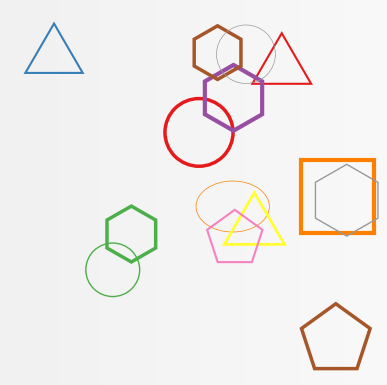[{"shape": "triangle", "thickness": 1.5, "radius": 0.44, "center": [0.727, 0.826]}, {"shape": "circle", "thickness": 2.5, "radius": 0.44, "center": [0.514, 0.656]}, {"shape": "triangle", "thickness": 1.5, "radius": 0.43, "center": [0.139, 0.853]}, {"shape": "circle", "thickness": 1, "radius": 0.35, "center": [0.291, 0.299]}, {"shape": "hexagon", "thickness": 2.5, "radius": 0.36, "center": [0.339, 0.392]}, {"shape": "hexagon", "thickness": 3, "radius": 0.43, "center": [0.603, 0.746]}, {"shape": "oval", "thickness": 0.5, "radius": 0.47, "center": [0.6, 0.464]}, {"shape": "square", "thickness": 3, "radius": 0.47, "center": [0.871, 0.489]}, {"shape": "triangle", "thickness": 2, "radius": 0.45, "center": [0.656, 0.41]}, {"shape": "hexagon", "thickness": 2.5, "radius": 0.35, "center": [0.561, 0.863]}, {"shape": "pentagon", "thickness": 2.5, "radius": 0.47, "center": [0.867, 0.118]}, {"shape": "pentagon", "thickness": 1.5, "radius": 0.38, "center": [0.606, 0.38]}, {"shape": "circle", "thickness": 0.5, "radius": 0.38, "center": [0.635, 0.859]}, {"shape": "hexagon", "thickness": 1, "radius": 0.47, "center": [0.895, 0.48]}]